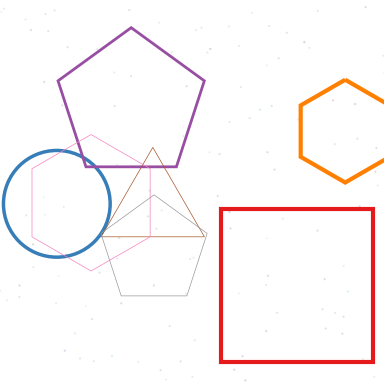[{"shape": "square", "thickness": 3, "radius": 0.99, "center": [0.772, 0.258]}, {"shape": "circle", "thickness": 2.5, "radius": 0.69, "center": [0.148, 0.471]}, {"shape": "pentagon", "thickness": 2, "radius": 1.0, "center": [0.341, 0.728]}, {"shape": "hexagon", "thickness": 3, "radius": 0.67, "center": [0.897, 0.659]}, {"shape": "triangle", "thickness": 0.5, "radius": 0.77, "center": [0.397, 0.462]}, {"shape": "hexagon", "thickness": 0.5, "radius": 0.89, "center": [0.237, 0.473]}, {"shape": "pentagon", "thickness": 0.5, "radius": 0.73, "center": [0.4, 0.349]}]